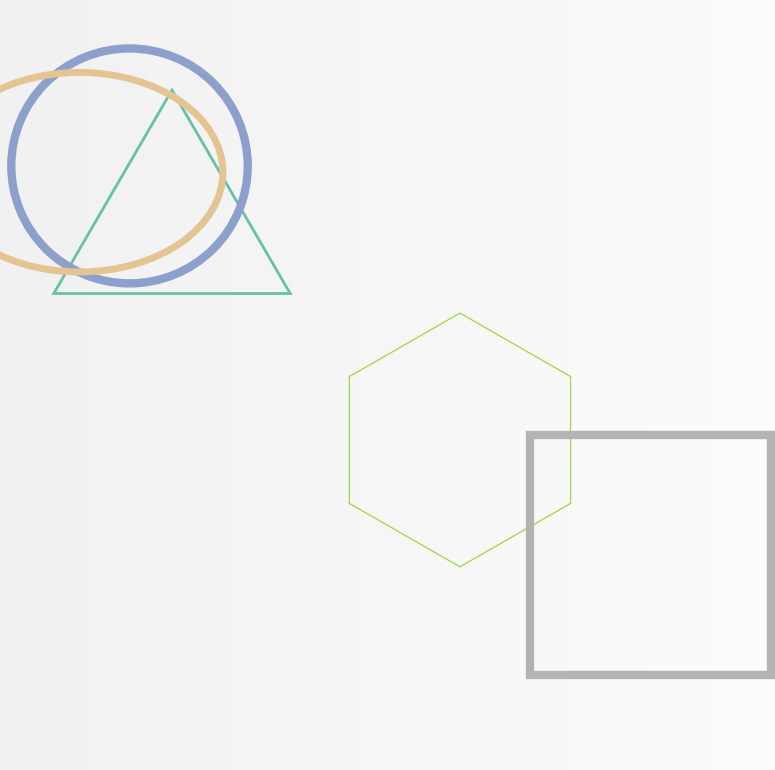[{"shape": "triangle", "thickness": 1, "radius": 0.88, "center": [0.222, 0.707]}, {"shape": "circle", "thickness": 3, "radius": 0.76, "center": [0.167, 0.785]}, {"shape": "hexagon", "thickness": 0.5, "radius": 0.82, "center": [0.594, 0.429]}, {"shape": "oval", "thickness": 2.5, "radius": 0.93, "center": [0.103, 0.776]}, {"shape": "square", "thickness": 3, "radius": 0.78, "center": [0.84, 0.279]}]